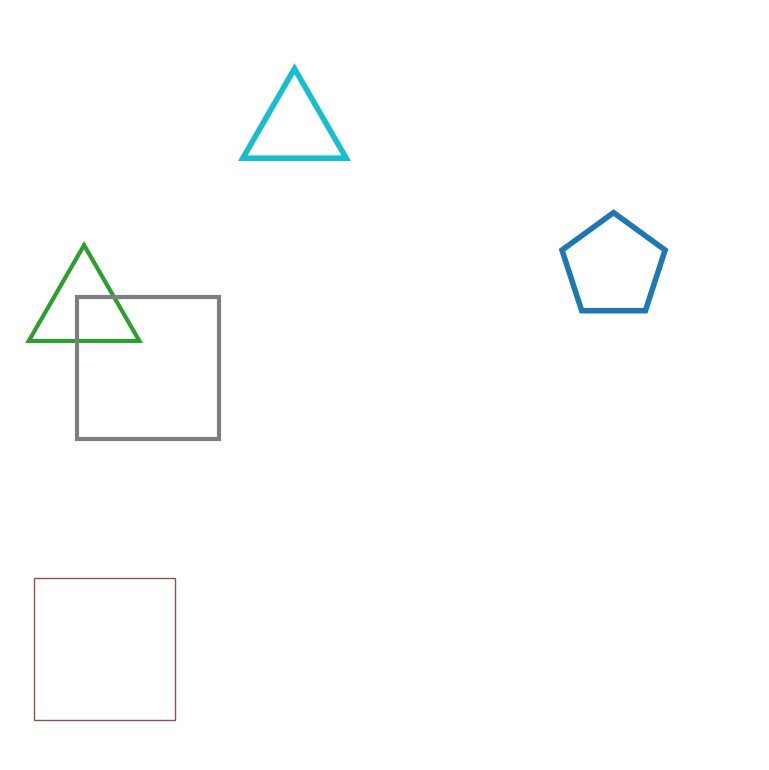[{"shape": "pentagon", "thickness": 2, "radius": 0.35, "center": [0.797, 0.653]}, {"shape": "triangle", "thickness": 1.5, "radius": 0.41, "center": [0.109, 0.599]}, {"shape": "square", "thickness": 0.5, "radius": 0.46, "center": [0.136, 0.157]}, {"shape": "square", "thickness": 1.5, "radius": 0.46, "center": [0.192, 0.522]}, {"shape": "triangle", "thickness": 2, "radius": 0.39, "center": [0.382, 0.833]}]